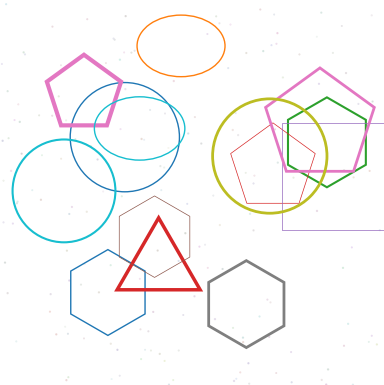[{"shape": "hexagon", "thickness": 1, "radius": 0.56, "center": [0.28, 0.24]}, {"shape": "circle", "thickness": 1, "radius": 0.71, "center": [0.324, 0.644]}, {"shape": "oval", "thickness": 1, "radius": 0.57, "center": [0.47, 0.881]}, {"shape": "hexagon", "thickness": 1.5, "radius": 0.58, "center": [0.849, 0.63]}, {"shape": "pentagon", "thickness": 0.5, "radius": 0.58, "center": [0.709, 0.565]}, {"shape": "triangle", "thickness": 2.5, "radius": 0.62, "center": [0.412, 0.31]}, {"shape": "square", "thickness": 0.5, "radius": 0.7, "center": [0.873, 0.542]}, {"shape": "hexagon", "thickness": 0.5, "radius": 0.53, "center": [0.401, 0.385]}, {"shape": "pentagon", "thickness": 2, "radius": 0.74, "center": [0.831, 0.675]}, {"shape": "pentagon", "thickness": 3, "radius": 0.51, "center": [0.218, 0.756]}, {"shape": "hexagon", "thickness": 2, "radius": 0.56, "center": [0.64, 0.21]}, {"shape": "circle", "thickness": 2, "radius": 0.74, "center": [0.701, 0.595]}, {"shape": "oval", "thickness": 1, "radius": 0.59, "center": [0.363, 0.666]}, {"shape": "circle", "thickness": 1.5, "radius": 0.67, "center": [0.166, 0.504]}]